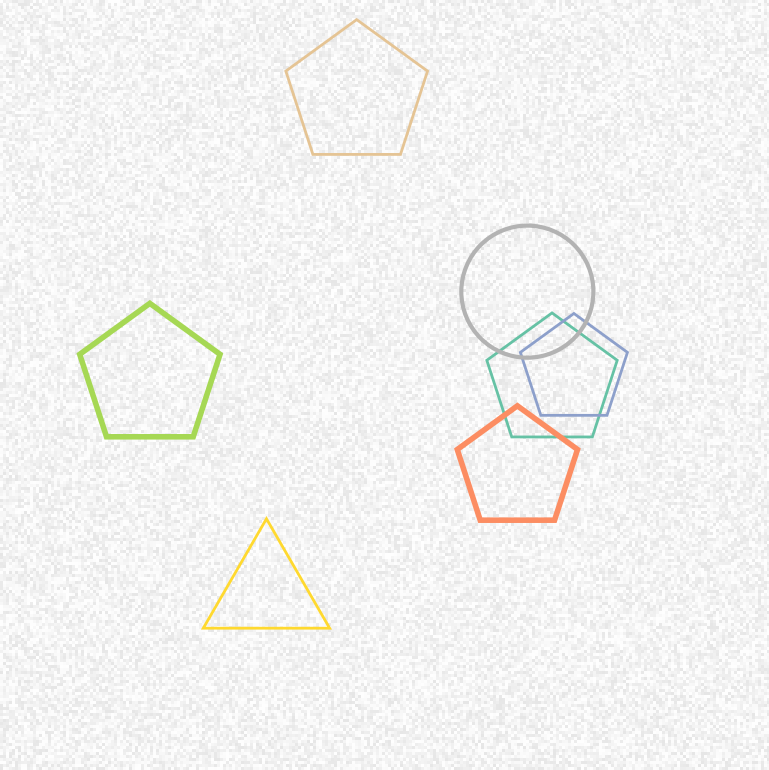[{"shape": "pentagon", "thickness": 1, "radius": 0.45, "center": [0.717, 0.505]}, {"shape": "pentagon", "thickness": 2, "radius": 0.41, "center": [0.672, 0.391]}, {"shape": "pentagon", "thickness": 1, "radius": 0.37, "center": [0.745, 0.52]}, {"shape": "pentagon", "thickness": 2, "radius": 0.48, "center": [0.195, 0.51]}, {"shape": "triangle", "thickness": 1, "radius": 0.47, "center": [0.346, 0.232]}, {"shape": "pentagon", "thickness": 1, "radius": 0.48, "center": [0.463, 0.878]}, {"shape": "circle", "thickness": 1.5, "radius": 0.43, "center": [0.685, 0.621]}]